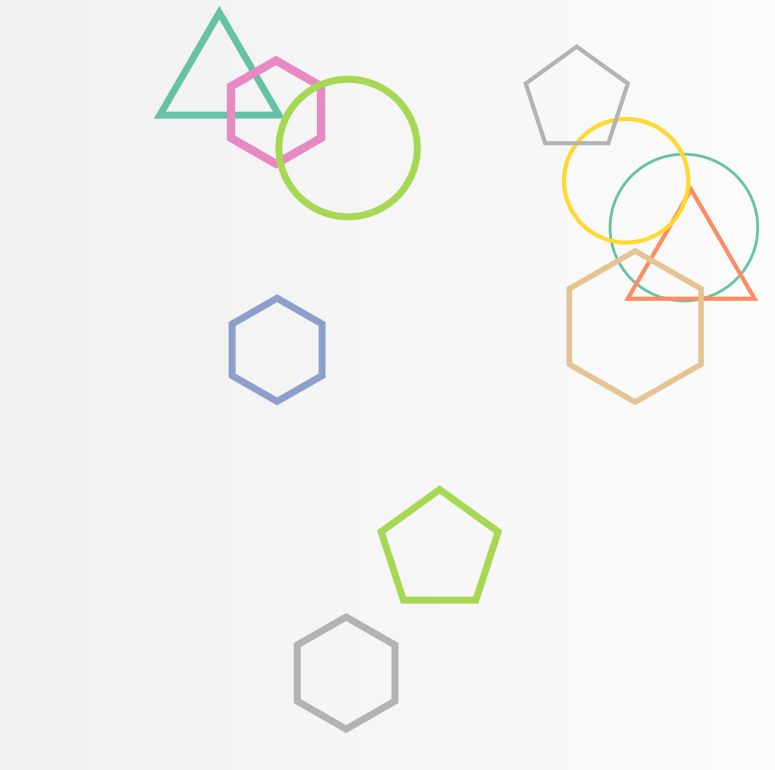[{"shape": "triangle", "thickness": 2.5, "radius": 0.44, "center": [0.283, 0.895]}, {"shape": "circle", "thickness": 1, "radius": 0.48, "center": [0.882, 0.704]}, {"shape": "triangle", "thickness": 1.5, "radius": 0.47, "center": [0.892, 0.659]}, {"shape": "hexagon", "thickness": 2.5, "radius": 0.34, "center": [0.358, 0.546]}, {"shape": "hexagon", "thickness": 3, "radius": 0.34, "center": [0.356, 0.854]}, {"shape": "circle", "thickness": 2.5, "radius": 0.45, "center": [0.449, 0.808]}, {"shape": "pentagon", "thickness": 2.5, "radius": 0.4, "center": [0.567, 0.285]}, {"shape": "circle", "thickness": 1.5, "radius": 0.4, "center": [0.808, 0.765]}, {"shape": "hexagon", "thickness": 2, "radius": 0.49, "center": [0.82, 0.576]}, {"shape": "hexagon", "thickness": 2.5, "radius": 0.36, "center": [0.447, 0.126]}, {"shape": "pentagon", "thickness": 1.5, "radius": 0.35, "center": [0.744, 0.87]}]